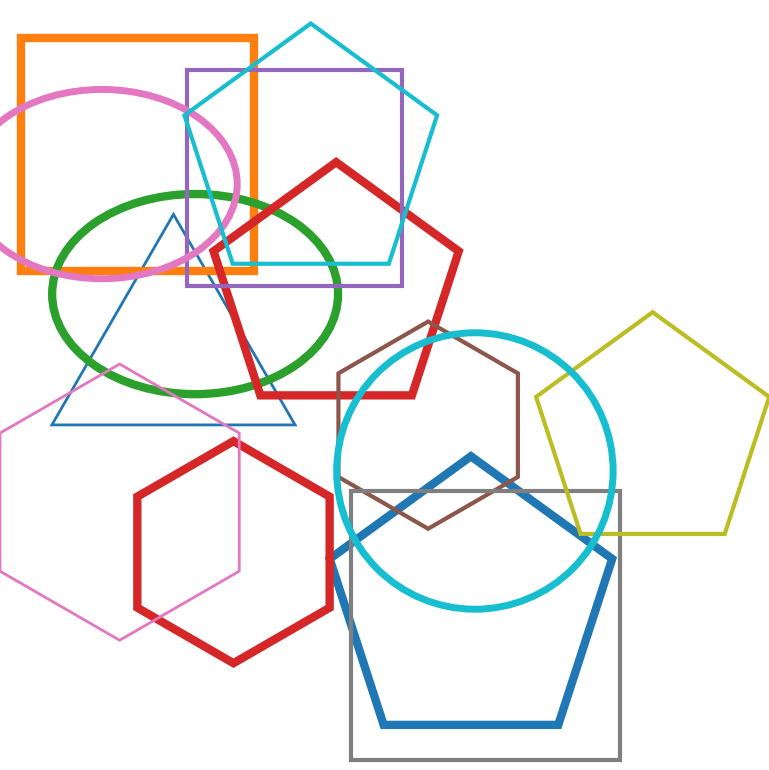[{"shape": "triangle", "thickness": 1, "radius": 0.91, "center": [0.225, 0.539]}, {"shape": "pentagon", "thickness": 3, "radius": 0.96, "center": [0.612, 0.215]}, {"shape": "square", "thickness": 3, "radius": 0.76, "center": [0.178, 0.8]}, {"shape": "oval", "thickness": 3, "radius": 0.93, "center": [0.253, 0.618]}, {"shape": "hexagon", "thickness": 3, "radius": 0.72, "center": [0.303, 0.283]}, {"shape": "pentagon", "thickness": 3, "radius": 0.84, "center": [0.437, 0.622]}, {"shape": "square", "thickness": 1.5, "radius": 0.7, "center": [0.383, 0.769]}, {"shape": "hexagon", "thickness": 1.5, "radius": 0.67, "center": [0.556, 0.448]}, {"shape": "hexagon", "thickness": 1, "radius": 0.9, "center": [0.155, 0.348]}, {"shape": "oval", "thickness": 2.5, "radius": 0.88, "center": [0.132, 0.761]}, {"shape": "square", "thickness": 1.5, "radius": 0.87, "center": [0.63, 0.188]}, {"shape": "pentagon", "thickness": 1.5, "radius": 0.8, "center": [0.848, 0.435]}, {"shape": "pentagon", "thickness": 1.5, "radius": 0.86, "center": [0.404, 0.797]}, {"shape": "circle", "thickness": 2.5, "radius": 0.9, "center": [0.617, 0.388]}]